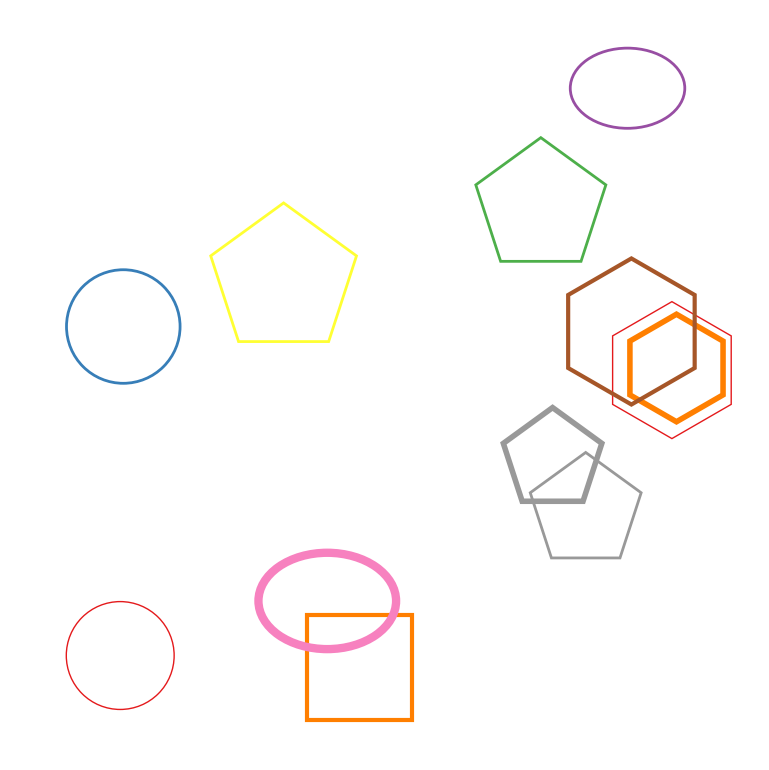[{"shape": "circle", "thickness": 0.5, "radius": 0.35, "center": [0.156, 0.149]}, {"shape": "hexagon", "thickness": 0.5, "radius": 0.44, "center": [0.873, 0.519]}, {"shape": "circle", "thickness": 1, "radius": 0.37, "center": [0.16, 0.576]}, {"shape": "pentagon", "thickness": 1, "radius": 0.44, "center": [0.702, 0.732]}, {"shape": "oval", "thickness": 1, "radius": 0.37, "center": [0.815, 0.885]}, {"shape": "square", "thickness": 1.5, "radius": 0.34, "center": [0.467, 0.133]}, {"shape": "hexagon", "thickness": 2, "radius": 0.35, "center": [0.879, 0.522]}, {"shape": "pentagon", "thickness": 1, "radius": 0.5, "center": [0.368, 0.637]}, {"shape": "hexagon", "thickness": 1.5, "radius": 0.47, "center": [0.82, 0.57]}, {"shape": "oval", "thickness": 3, "radius": 0.45, "center": [0.425, 0.22]}, {"shape": "pentagon", "thickness": 1, "radius": 0.38, "center": [0.761, 0.337]}, {"shape": "pentagon", "thickness": 2, "radius": 0.34, "center": [0.718, 0.403]}]